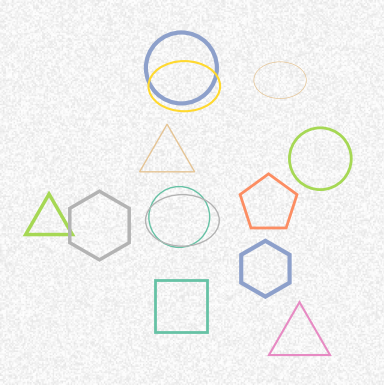[{"shape": "square", "thickness": 2, "radius": 0.34, "center": [0.47, 0.206]}, {"shape": "circle", "thickness": 1, "radius": 0.39, "center": [0.466, 0.436]}, {"shape": "pentagon", "thickness": 2, "radius": 0.39, "center": [0.698, 0.471]}, {"shape": "hexagon", "thickness": 3, "radius": 0.36, "center": [0.689, 0.302]}, {"shape": "circle", "thickness": 3, "radius": 0.46, "center": [0.471, 0.824]}, {"shape": "triangle", "thickness": 1.5, "radius": 0.46, "center": [0.778, 0.124]}, {"shape": "circle", "thickness": 2, "radius": 0.4, "center": [0.832, 0.588]}, {"shape": "triangle", "thickness": 2.5, "radius": 0.35, "center": [0.127, 0.426]}, {"shape": "oval", "thickness": 1.5, "radius": 0.47, "center": [0.479, 0.776]}, {"shape": "oval", "thickness": 0.5, "radius": 0.34, "center": [0.728, 0.792]}, {"shape": "triangle", "thickness": 1, "radius": 0.41, "center": [0.434, 0.595]}, {"shape": "oval", "thickness": 1, "radius": 0.48, "center": [0.474, 0.428]}, {"shape": "hexagon", "thickness": 2.5, "radius": 0.45, "center": [0.258, 0.414]}]